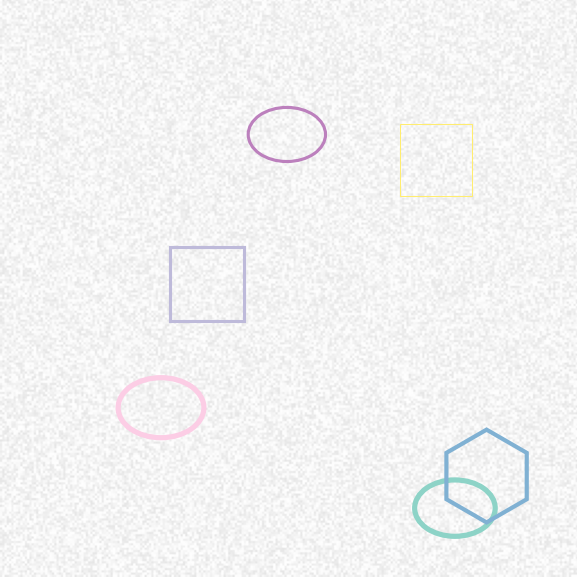[{"shape": "oval", "thickness": 2.5, "radius": 0.35, "center": [0.788, 0.119]}, {"shape": "square", "thickness": 1.5, "radius": 0.32, "center": [0.358, 0.508]}, {"shape": "hexagon", "thickness": 2, "radius": 0.4, "center": [0.843, 0.175]}, {"shape": "oval", "thickness": 2.5, "radius": 0.37, "center": [0.279, 0.293]}, {"shape": "oval", "thickness": 1.5, "radius": 0.33, "center": [0.497, 0.766]}, {"shape": "square", "thickness": 0.5, "radius": 0.31, "center": [0.755, 0.722]}]